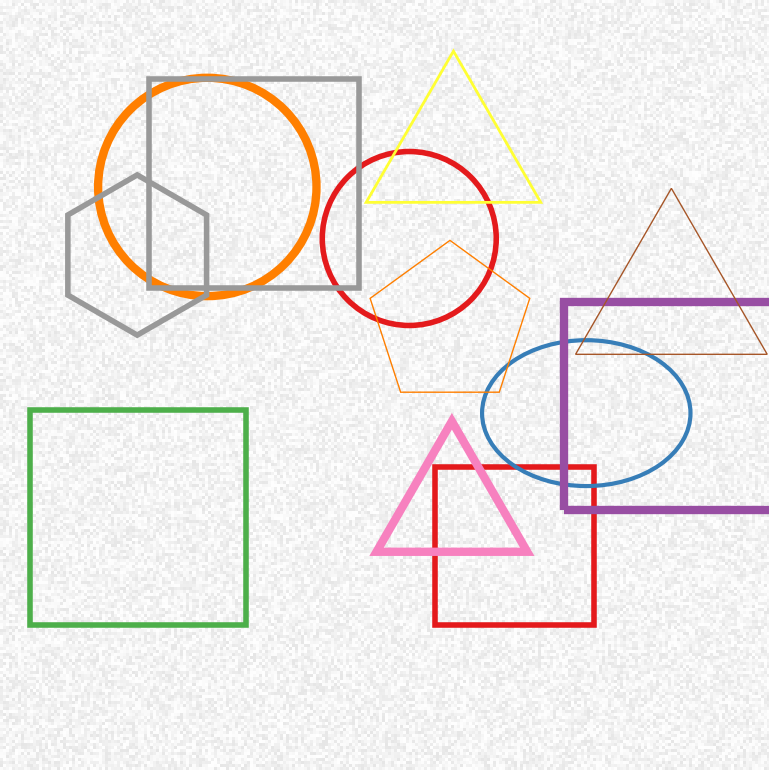[{"shape": "circle", "thickness": 2, "radius": 0.56, "center": [0.532, 0.69]}, {"shape": "square", "thickness": 2, "radius": 0.51, "center": [0.668, 0.291]}, {"shape": "oval", "thickness": 1.5, "radius": 0.68, "center": [0.761, 0.463]}, {"shape": "square", "thickness": 2, "radius": 0.7, "center": [0.179, 0.327]}, {"shape": "square", "thickness": 3, "radius": 0.67, "center": [0.867, 0.473]}, {"shape": "circle", "thickness": 3, "radius": 0.71, "center": [0.269, 0.757]}, {"shape": "pentagon", "thickness": 0.5, "radius": 0.54, "center": [0.584, 0.579]}, {"shape": "triangle", "thickness": 1, "radius": 0.65, "center": [0.589, 0.803]}, {"shape": "triangle", "thickness": 0.5, "radius": 0.72, "center": [0.872, 0.612]}, {"shape": "triangle", "thickness": 3, "radius": 0.56, "center": [0.587, 0.34]}, {"shape": "square", "thickness": 2, "radius": 0.68, "center": [0.33, 0.762]}, {"shape": "hexagon", "thickness": 2, "radius": 0.52, "center": [0.178, 0.669]}]